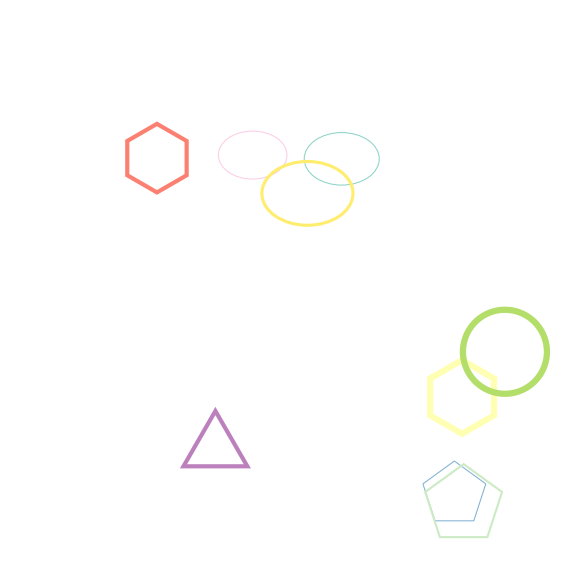[{"shape": "oval", "thickness": 0.5, "radius": 0.32, "center": [0.592, 0.724]}, {"shape": "hexagon", "thickness": 3, "radius": 0.32, "center": [0.8, 0.312]}, {"shape": "hexagon", "thickness": 2, "radius": 0.3, "center": [0.272, 0.725]}, {"shape": "pentagon", "thickness": 0.5, "radius": 0.29, "center": [0.787, 0.144]}, {"shape": "circle", "thickness": 3, "radius": 0.36, "center": [0.874, 0.39]}, {"shape": "oval", "thickness": 0.5, "radius": 0.3, "center": [0.437, 0.731]}, {"shape": "triangle", "thickness": 2, "radius": 0.32, "center": [0.373, 0.224]}, {"shape": "pentagon", "thickness": 1, "radius": 0.35, "center": [0.803, 0.126]}, {"shape": "oval", "thickness": 1.5, "radius": 0.39, "center": [0.532, 0.664]}]